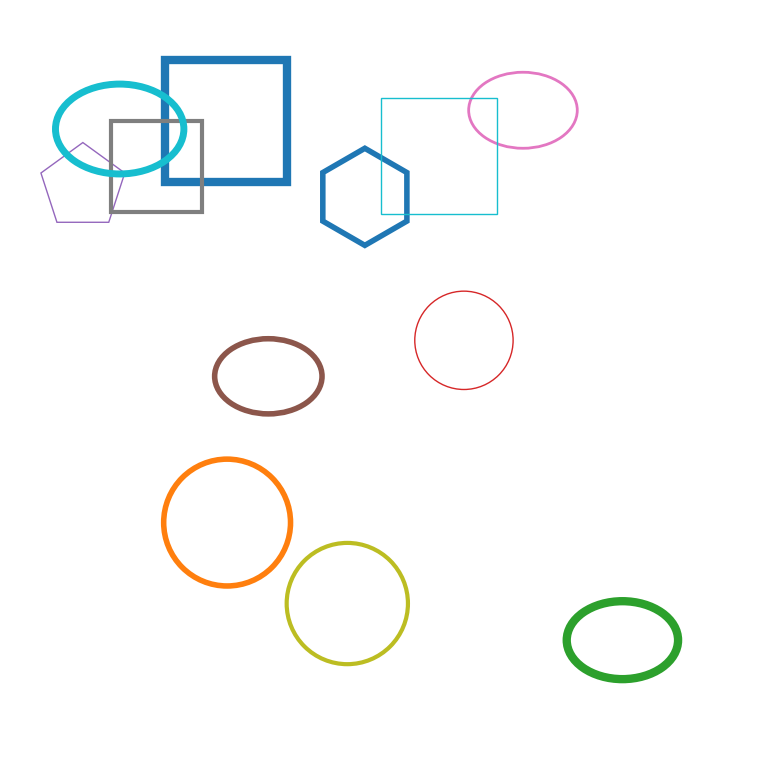[{"shape": "hexagon", "thickness": 2, "radius": 0.32, "center": [0.474, 0.744]}, {"shape": "square", "thickness": 3, "radius": 0.4, "center": [0.293, 0.843]}, {"shape": "circle", "thickness": 2, "radius": 0.41, "center": [0.295, 0.321]}, {"shape": "oval", "thickness": 3, "radius": 0.36, "center": [0.808, 0.169]}, {"shape": "circle", "thickness": 0.5, "radius": 0.32, "center": [0.603, 0.558]}, {"shape": "pentagon", "thickness": 0.5, "radius": 0.29, "center": [0.108, 0.758]}, {"shape": "oval", "thickness": 2, "radius": 0.35, "center": [0.348, 0.511]}, {"shape": "oval", "thickness": 1, "radius": 0.35, "center": [0.679, 0.857]}, {"shape": "square", "thickness": 1.5, "radius": 0.29, "center": [0.203, 0.784]}, {"shape": "circle", "thickness": 1.5, "radius": 0.39, "center": [0.451, 0.216]}, {"shape": "oval", "thickness": 2.5, "radius": 0.42, "center": [0.155, 0.832]}, {"shape": "square", "thickness": 0.5, "radius": 0.38, "center": [0.57, 0.798]}]